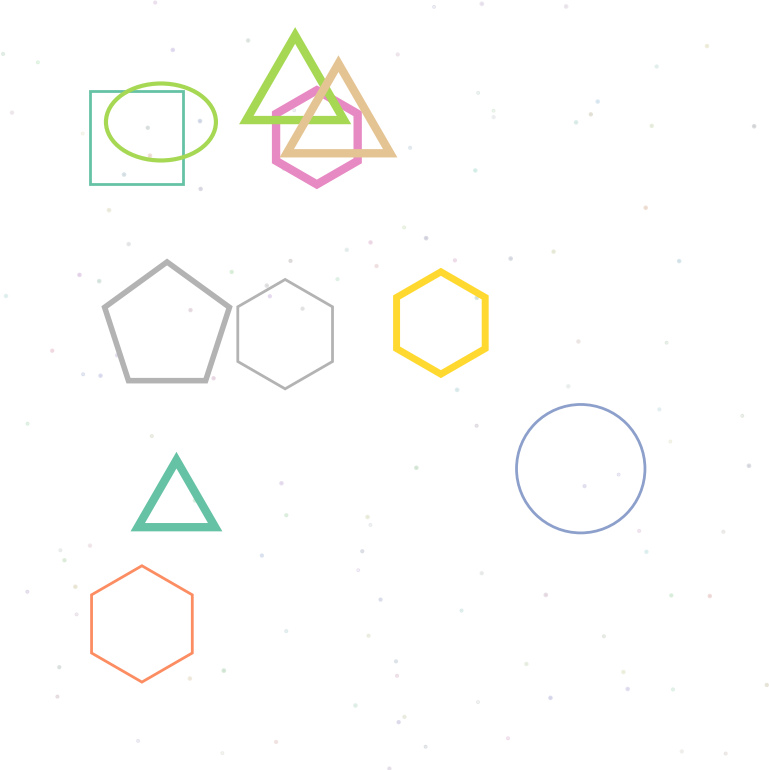[{"shape": "triangle", "thickness": 3, "radius": 0.29, "center": [0.229, 0.344]}, {"shape": "square", "thickness": 1, "radius": 0.3, "center": [0.178, 0.821]}, {"shape": "hexagon", "thickness": 1, "radius": 0.38, "center": [0.184, 0.19]}, {"shape": "circle", "thickness": 1, "radius": 0.42, "center": [0.754, 0.391]}, {"shape": "hexagon", "thickness": 3, "radius": 0.31, "center": [0.412, 0.822]}, {"shape": "oval", "thickness": 1.5, "radius": 0.36, "center": [0.209, 0.842]}, {"shape": "triangle", "thickness": 3, "radius": 0.37, "center": [0.383, 0.881]}, {"shape": "hexagon", "thickness": 2.5, "radius": 0.33, "center": [0.573, 0.581]}, {"shape": "triangle", "thickness": 3, "radius": 0.39, "center": [0.44, 0.84]}, {"shape": "hexagon", "thickness": 1, "radius": 0.36, "center": [0.37, 0.566]}, {"shape": "pentagon", "thickness": 2, "radius": 0.43, "center": [0.217, 0.575]}]